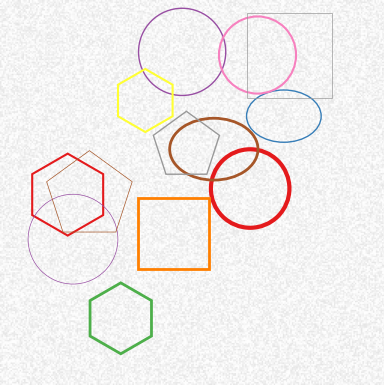[{"shape": "circle", "thickness": 3, "radius": 0.51, "center": [0.65, 0.51]}, {"shape": "hexagon", "thickness": 1.5, "radius": 0.53, "center": [0.176, 0.495]}, {"shape": "oval", "thickness": 1, "radius": 0.48, "center": [0.737, 0.698]}, {"shape": "hexagon", "thickness": 2, "radius": 0.46, "center": [0.314, 0.173]}, {"shape": "circle", "thickness": 1, "radius": 0.57, "center": [0.473, 0.865]}, {"shape": "circle", "thickness": 0.5, "radius": 0.58, "center": [0.19, 0.379]}, {"shape": "square", "thickness": 2, "radius": 0.46, "center": [0.452, 0.392]}, {"shape": "hexagon", "thickness": 1.5, "radius": 0.41, "center": [0.377, 0.739]}, {"shape": "pentagon", "thickness": 0.5, "radius": 0.58, "center": [0.232, 0.492]}, {"shape": "oval", "thickness": 2, "radius": 0.57, "center": [0.555, 0.613]}, {"shape": "circle", "thickness": 1.5, "radius": 0.5, "center": [0.669, 0.857]}, {"shape": "pentagon", "thickness": 1, "radius": 0.45, "center": [0.484, 0.621]}, {"shape": "square", "thickness": 0.5, "radius": 0.55, "center": [0.751, 0.855]}]